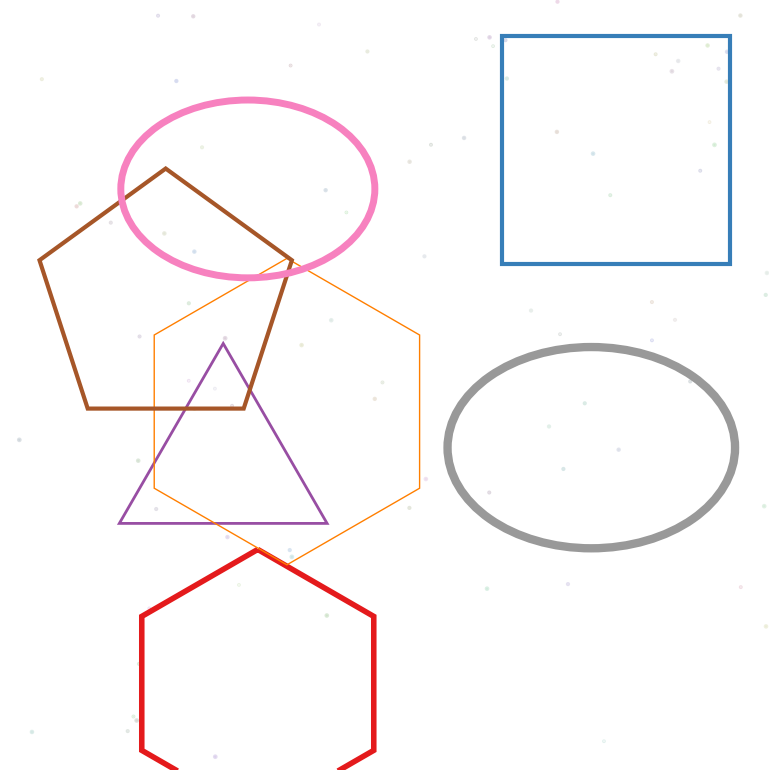[{"shape": "hexagon", "thickness": 2, "radius": 0.87, "center": [0.335, 0.112]}, {"shape": "square", "thickness": 1.5, "radius": 0.74, "center": [0.8, 0.805]}, {"shape": "triangle", "thickness": 1, "radius": 0.78, "center": [0.29, 0.398]}, {"shape": "hexagon", "thickness": 0.5, "radius": 0.99, "center": [0.373, 0.465]}, {"shape": "pentagon", "thickness": 1.5, "radius": 0.86, "center": [0.215, 0.609]}, {"shape": "oval", "thickness": 2.5, "radius": 0.82, "center": [0.322, 0.755]}, {"shape": "oval", "thickness": 3, "radius": 0.93, "center": [0.768, 0.419]}]